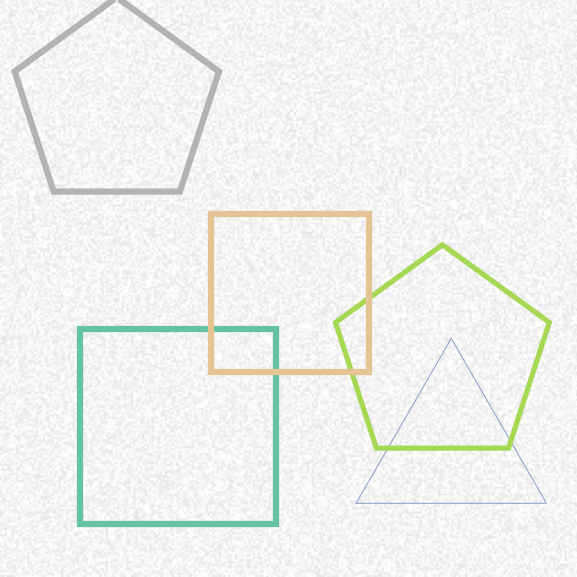[{"shape": "square", "thickness": 3, "radius": 0.85, "center": [0.308, 0.261]}, {"shape": "triangle", "thickness": 0.5, "radius": 0.95, "center": [0.781, 0.223]}, {"shape": "pentagon", "thickness": 2.5, "radius": 0.97, "center": [0.766, 0.381]}, {"shape": "square", "thickness": 3, "radius": 0.69, "center": [0.502, 0.491]}, {"shape": "pentagon", "thickness": 3, "radius": 0.93, "center": [0.202, 0.818]}]